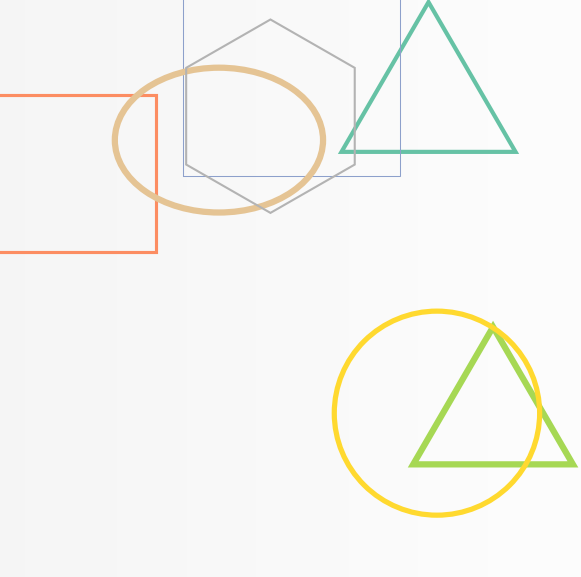[{"shape": "triangle", "thickness": 2, "radius": 0.86, "center": [0.737, 0.823]}, {"shape": "square", "thickness": 1.5, "radius": 0.68, "center": [0.133, 0.699]}, {"shape": "square", "thickness": 0.5, "radius": 0.94, "center": [0.502, 0.882]}, {"shape": "triangle", "thickness": 3, "radius": 0.79, "center": [0.848, 0.274]}, {"shape": "circle", "thickness": 2.5, "radius": 0.88, "center": [0.752, 0.284]}, {"shape": "oval", "thickness": 3, "radius": 0.9, "center": [0.377, 0.757]}, {"shape": "hexagon", "thickness": 1, "radius": 0.84, "center": [0.465, 0.798]}]